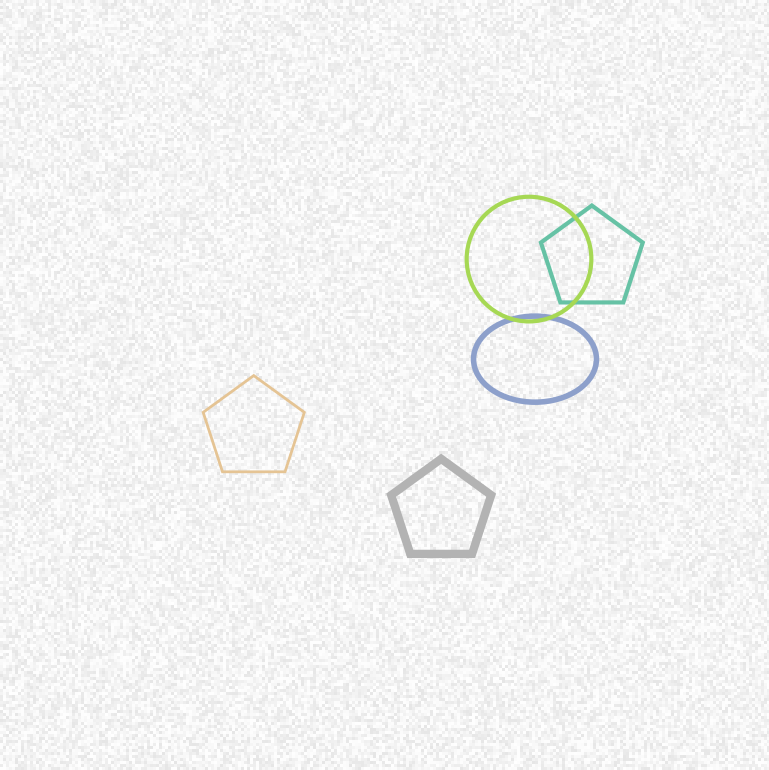[{"shape": "pentagon", "thickness": 1.5, "radius": 0.35, "center": [0.769, 0.664]}, {"shape": "oval", "thickness": 2, "radius": 0.4, "center": [0.695, 0.534]}, {"shape": "circle", "thickness": 1.5, "radius": 0.4, "center": [0.687, 0.664]}, {"shape": "pentagon", "thickness": 1, "radius": 0.35, "center": [0.33, 0.443]}, {"shape": "pentagon", "thickness": 3, "radius": 0.34, "center": [0.573, 0.336]}]